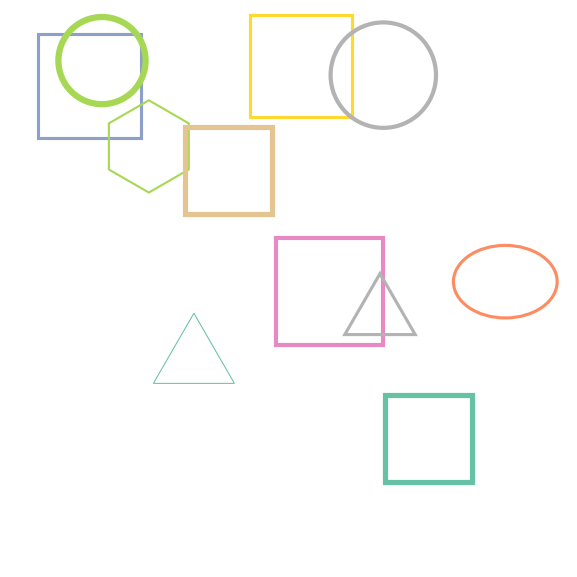[{"shape": "triangle", "thickness": 0.5, "radius": 0.4, "center": [0.336, 0.376]}, {"shape": "square", "thickness": 2.5, "radius": 0.38, "center": [0.742, 0.241]}, {"shape": "oval", "thickness": 1.5, "radius": 0.45, "center": [0.875, 0.511]}, {"shape": "square", "thickness": 1.5, "radius": 0.45, "center": [0.155, 0.85]}, {"shape": "square", "thickness": 2, "radius": 0.46, "center": [0.57, 0.494]}, {"shape": "hexagon", "thickness": 1, "radius": 0.4, "center": [0.258, 0.746]}, {"shape": "circle", "thickness": 3, "radius": 0.38, "center": [0.177, 0.894]}, {"shape": "square", "thickness": 1.5, "radius": 0.44, "center": [0.522, 0.885]}, {"shape": "square", "thickness": 2.5, "radius": 0.38, "center": [0.396, 0.703]}, {"shape": "circle", "thickness": 2, "radius": 0.46, "center": [0.664, 0.869]}, {"shape": "triangle", "thickness": 1.5, "radius": 0.35, "center": [0.658, 0.455]}]